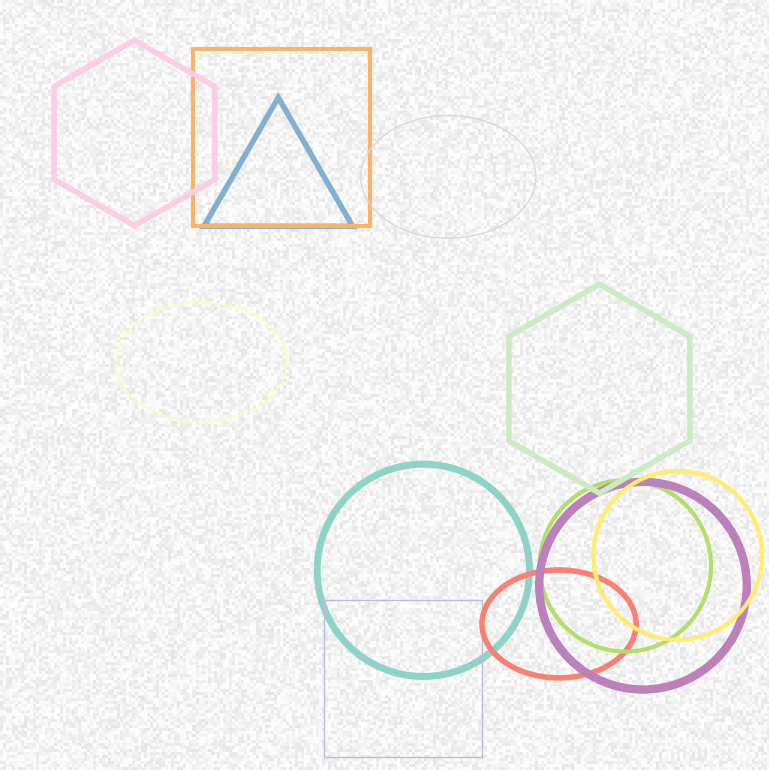[{"shape": "circle", "thickness": 2.5, "radius": 0.69, "center": [0.55, 0.259]}, {"shape": "oval", "thickness": 0.5, "radius": 0.56, "center": [0.261, 0.53]}, {"shape": "square", "thickness": 0.5, "radius": 0.51, "center": [0.523, 0.119]}, {"shape": "oval", "thickness": 2, "radius": 0.5, "center": [0.726, 0.19]}, {"shape": "triangle", "thickness": 2, "radius": 0.56, "center": [0.361, 0.762]}, {"shape": "square", "thickness": 1.5, "radius": 0.57, "center": [0.366, 0.821]}, {"shape": "circle", "thickness": 1.5, "radius": 0.56, "center": [0.812, 0.265]}, {"shape": "hexagon", "thickness": 2, "radius": 0.6, "center": [0.175, 0.827]}, {"shape": "oval", "thickness": 0.5, "radius": 0.57, "center": [0.582, 0.77]}, {"shape": "circle", "thickness": 3, "radius": 0.67, "center": [0.835, 0.239]}, {"shape": "hexagon", "thickness": 2, "radius": 0.68, "center": [0.778, 0.495]}, {"shape": "circle", "thickness": 1.5, "radius": 0.55, "center": [0.88, 0.279]}]